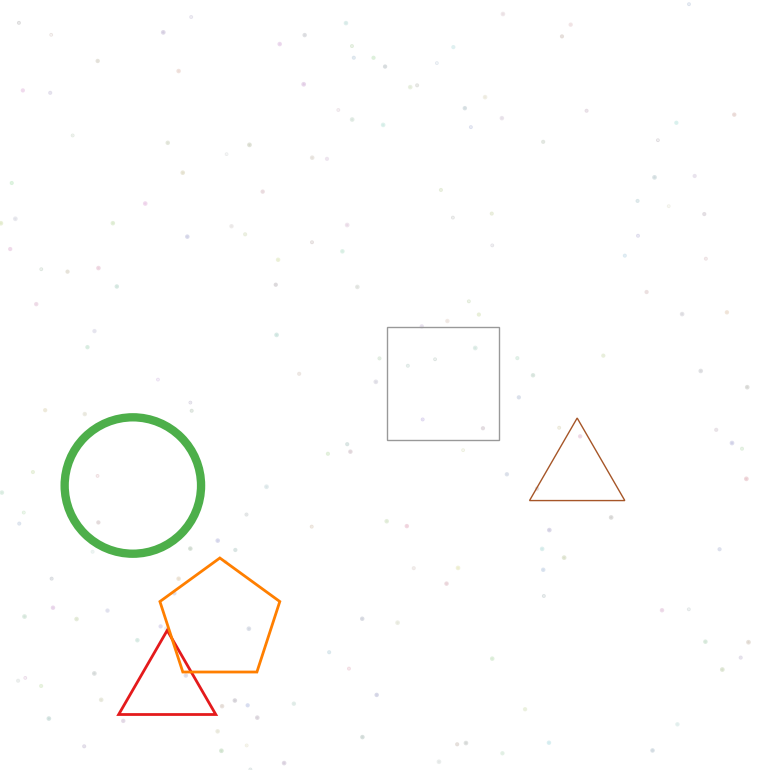[{"shape": "triangle", "thickness": 1, "radius": 0.36, "center": [0.217, 0.108]}, {"shape": "circle", "thickness": 3, "radius": 0.44, "center": [0.173, 0.369]}, {"shape": "pentagon", "thickness": 1, "radius": 0.41, "center": [0.286, 0.193]}, {"shape": "triangle", "thickness": 0.5, "radius": 0.36, "center": [0.75, 0.386]}, {"shape": "square", "thickness": 0.5, "radius": 0.37, "center": [0.575, 0.502]}]